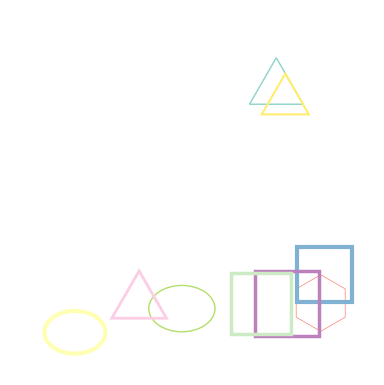[{"shape": "triangle", "thickness": 1, "radius": 0.4, "center": [0.718, 0.769]}, {"shape": "oval", "thickness": 3, "radius": 0.4, "center": [0.194, 0.137]}, {"shape": "hexagon", "thickness": 0.5, "radius": 0.37, "center": [0.833, 0.213]}, {"shape": "square", "thickness": 3, "radius": 0.36, "center": [0.843, 0.287]}, {"shape": "oval", "thickness": 1, "radius": 0.43, "center": [0.472, 0.198]}, {"shape": "triangle", "thickness": 2, "radius": 0.41, "center": [0.361, 0.214]}, {"shape": "square", "thickness": 2.5, "radius": 0.42, "center": [0.746, 0.212]}, {"shape": "square", "thickness": 2.5, "radius": 0.39, "center": [0.678, 0.211]}, {"shape": "triangle", "thickness": 1.5, "radius": 0.35, "center": [0.741, 0.738]}]